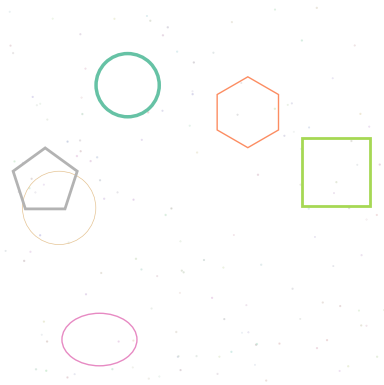[{"shape": "circle", "thickness": 2.5, "radius": 0.41, "center": [0.332, 0.779]}, {"shape": "hexagon", "thickness": 1, "radius": 0.46, "center": [0.644, 0.708]}, {"shape": "oval", "thickness": 1, "radius": 0.49, "center": [0.258, 0.118]}, {"shape": "square", "thickness": 2, "radius": 0.44, "center": [0.872, 0.554]}, {"shape": "circle", "thickness": 0.5, "radius": 0.48, "center": [0.154, 0.46]}, {"shape": "pentagon", "thickness": 2, "radius": 0.44, "center": [0.117, 0.528]}]